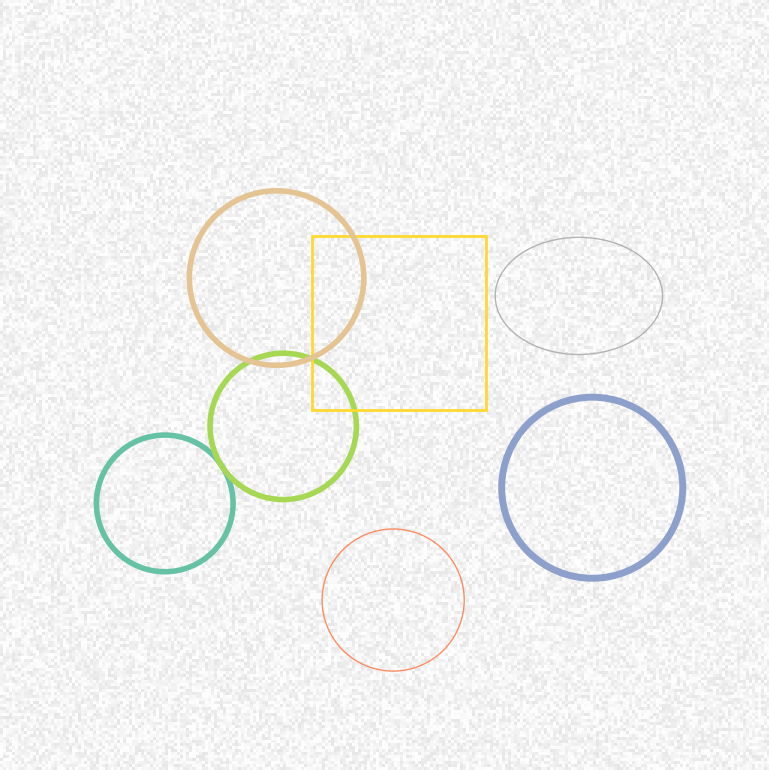[{"shape": "circle", "thickness": 2, "radius": 0.44, "center": [0.214, 0.346]}, {"shape": "circle", "thickness": 0.5, "radius": 0.46, "center": [0.511, 0.221]}, {"shape": "circle", "thickness": 2.5, "radius": 0.59, "center": [0.769, 0.367]}, {"shape": "circle", "thickness": 2, "radius": 0.48, "center": [0.368, 0.446]}, {"shape": "square", "thickness": 1, "radius": 0.57, "center": [0.518, 0.581]}, {"shape": "circle", "thickness": 2, "radius": 0.57, "center": [0.359, 0.639]}, {"shape": "oval", "thickness": 0.5, "radius": 0.54, "center": [0.752, 0.616]}]